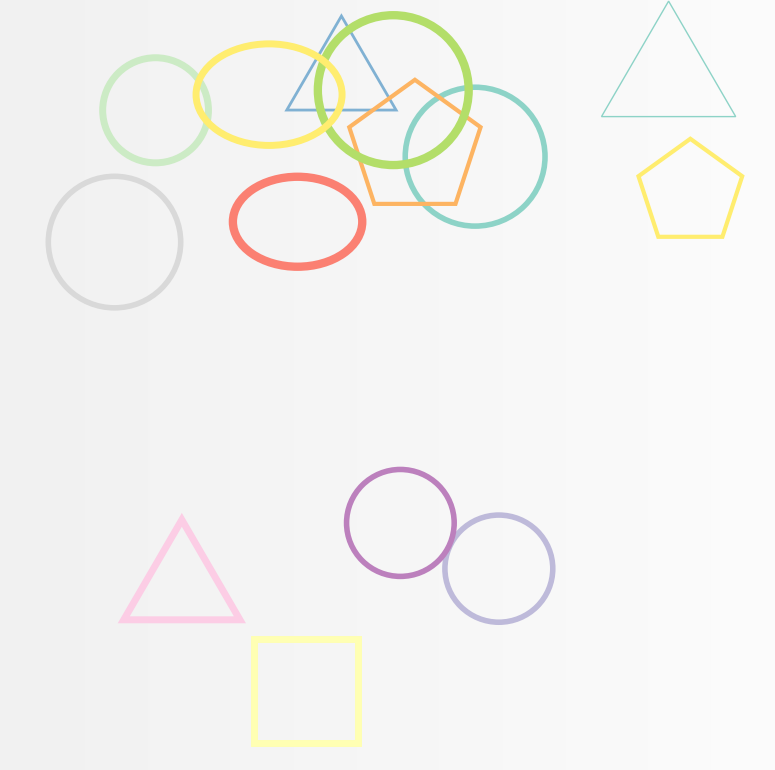[{"shape": "triangle", "thickness": 0.5, "radius": 0.5, "center": [0.863, 0.899]}, {"shape": "circle", "thickness": 2, "radius": 0.45, "center": [0.613, 0.797]}, {"shape": "square", "thickness": 2.5, "radius": 0.34, "center": [0.395, 0.103]}, {"shape": "circle", "thickness": 2, "radius": 0.35, "center": [0.644, 0.261]}, {"shape": "oval", "thickness": 3, "radius": 0.42, "center": [0.384, 0.712]}, {"shape": "triangle", "thickness": 1, "radius": 0.41, "center": [0.441, 0.898]}, {"shape": "pentagon", "thickness": 1.5, "radius": 0.45, "center": [0.535, 0.807]}, {"shape": "circle", "thickness": 3, "radius": 0.49, "center": [0.507, 0.883]}, {"shape": "triangle", "thickness": 2.5, "radius": 0.43, "center": [0.235, 0.238]}, {"shape": "circle", "thickness": 2, "radius": 0.43, "center": [0.148, 0.686]}, {"shape": "circle", "thickness": 2, "radius": 0.35, "center": [0.517, 0.321]}, {"shape": "circle", "thickness": 2.5, "radius": 0.34, "center": [0.201, 0.857]}, {"shape": "oval", "thickness": 2.5, "radius": 0.47, "center": [0.347, 0.877]}, {"shape": "pentagon", "thickness": 1.5, "radius": 0.35, "center": [0.891, 0.749]}]